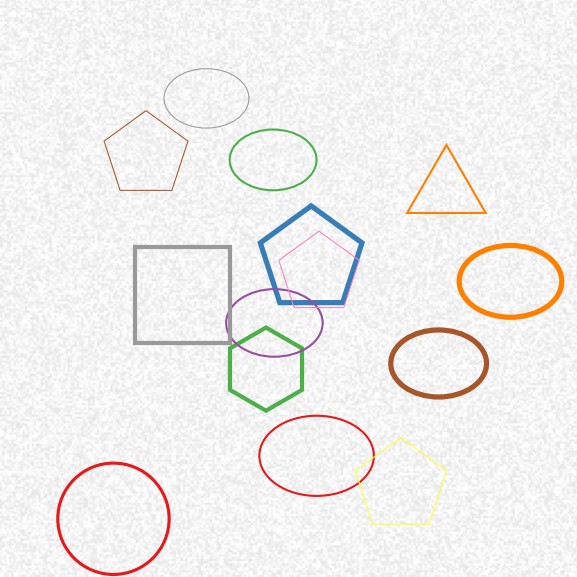[{"shape": "circle", "thickness": 1.5, "radius": 0.48, "center": [0.196, 0.101]}, {"shape": "oval", "thickness": 1, "radius": 0.5, "center": [0.548, 0.21]}, {"shape": "pentagon", "thickness": 2.5, "radius": 0.46, "center": [0.539, 0.55]}, {"shape": "oval", "thickness": 1, "radius": 0.38, "center": [0.473, 0.722]}, {"shape": "hexagon", "thickness": 2, "radius": 0.36, "center": [0.461, 0.36]}, {"shape": "oval", "thickness": 1, "radius": 0.42, "center": [0.475, 0.44]}, {"shape": "triangle", "thickness": 1, "radius": 0.39, "center": [0.773, 0.67]}, {"shape": "oval", "thickness": 2.5, "radius": 0.44, "center": [0.884, 0.512]}, {"shape": "pentagon", "thickness": 0.5, "radius": 0.42, "center": [0.694, 0.158]}, {"shape": "pentagon", "thickness": 0.5, "radius": 0.38, "center": [0.253, 0.731]}, {"shape": "oval", "thickness": 2.5, "radius": 0.41, "center": [0.76, 0.37]}, {"shape": "pentagon", "thickness": 0.5, "radius": 0.37, "center": [0.552, 0.526]}, {"shape": "square", "thickness": 2, "radius": 0.41, "center": [0.316, 0.489]}, {"shape": "oval", "thickness": 0.5, "radius": 0.37, "center": [0.358, 0.829]}]